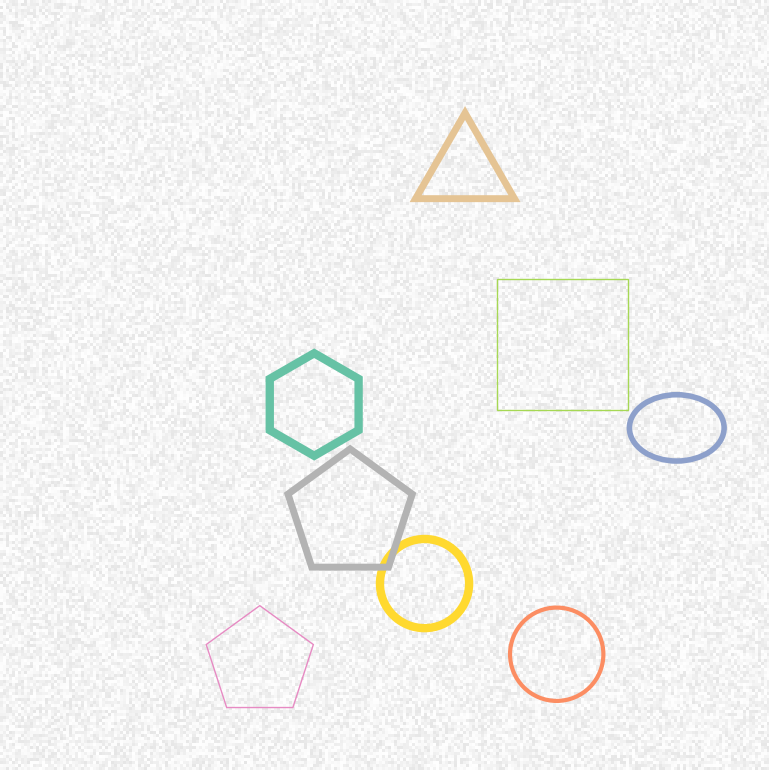[{"shape": "hexagon", "thickness": 3, "radius": 0.33, "center": [0.408, 0.475]}, {"shape": "circle", "thickness": 1.5, "radius": 0.3, "center": [0.723, 0.15]}, {"shape": "oval", "thickness": 2, "radius": 0.31, "center": [0.879, 0.444]}, {"shape": "pentagon", "thickness": 0.5, "radius": 0.37, "center": [0.337, 0.14]}, {"shape": "square", "thickness": 0.5, "radius": 0.42, "center": [0.731, 0.553]}, {"shape": "circle", "thickness": 3, "radius": 0.29, "center": [0.551, 0.242]}, {"shape": "triangle", "thickness": 2.5, "radius": 0.37, "center": [0.604, 0.779]}, {"shape": "pentagon", "thickness": 2.5, "radius": 0.42, "center": [0.455, 0.332]}]